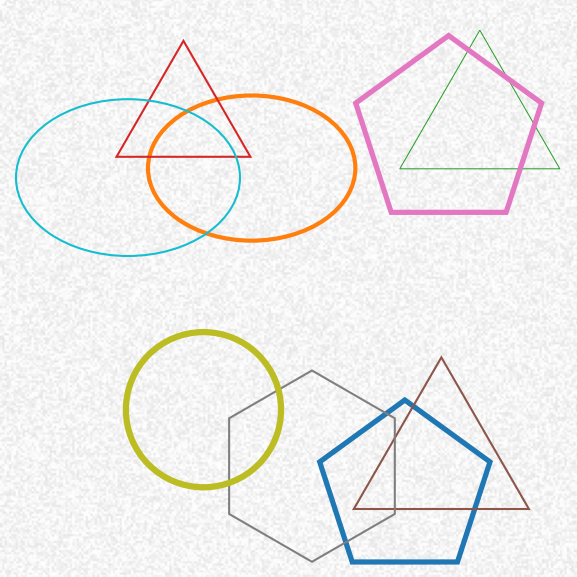[{"shape": "pentagon", "thickness": 2.5, "radius": 0.78, "center": [0.701, 0.151]}, {"shape": "oval", "thickness": 2, "radius": 0.9, "center": [0.436, 0.708]}, {"shape": "triangle", "thickness": 0.5, "radius": 0.8, "center": [0.831, 0.787]}, {"shape": "triangle", "thickness": 1, "radius": 0.67, "center": [0.318, 0.795]}, {"shape": "triangle", "thickness": 1, "radius": 0.88, "center": [0.764, 0.205]}, {"shape": "pentagon", "thickness": 2.5, "radius": 0.85, "center": [0.777, 0.768]}, {"shape": "hexagon", "thickness": 1, "radius": 0.83, "center": [0.54, 0.192]}, {"shape": "circle", "thickness": 3, "radius": 0.67, "center": [0.352, 0.29]}, {"shape": "oval", "thickness": 1, "radius": 0.97, "center": [0.222, 0.692]}]